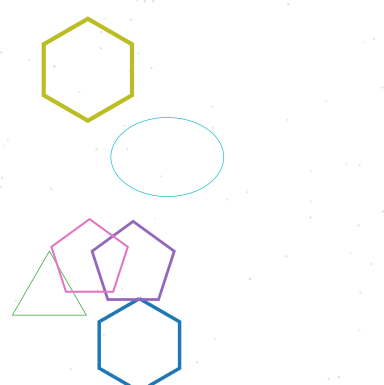[{"shape": "hexagon", "thickness": 2.5, "radius": 0.6, "center": [0.362, 0.104]}, {"shape": "triangle", "thickness": 0.5, "radius": 0.55, "center": [0.128, 0.237]}, {"shape": "pentagon", "thickness": 2, "radius": 0.56, "center": [0.346, 0.313]}, {"shape": "pentagon", "thickness": 1.5, "radius": 0.52, "center": [0.233, 0.327]}, {"shape": "hexagon", "thickness": 3, "radius": 0.66, "center": [0.228, 0.819]}, {"shape": "oval", "thickness": 0.5, "radius": 0.73, "center": [0.435, 0.592]}]